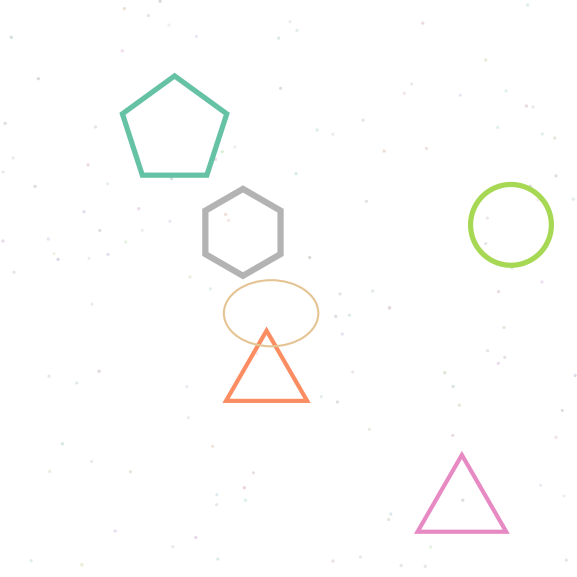[{"shape": "pentagon", "thickness": 2.5, "radius": 0.48, "center": [0.302, 0.773]}, {"shape": "triangle", "thickness": 2, "radius": 0.41, "center": [0.462, 0.346]}, {"shape": "triangle", "thickness": 2, "radius": 0.44, "center": [0.8, 0.123]}, {"shape": "circle", "thickness": 2.5, "radius": 0.35, "center": [0.885, 0.61]}, {"shape": "oval", "thickness": 1, "radius": 0.41, "center": [0.469, 0.457]}, {"shape": "hexagon", "thickness": 3, "radius": 0.38, "center": [0.421, 0.597]}]